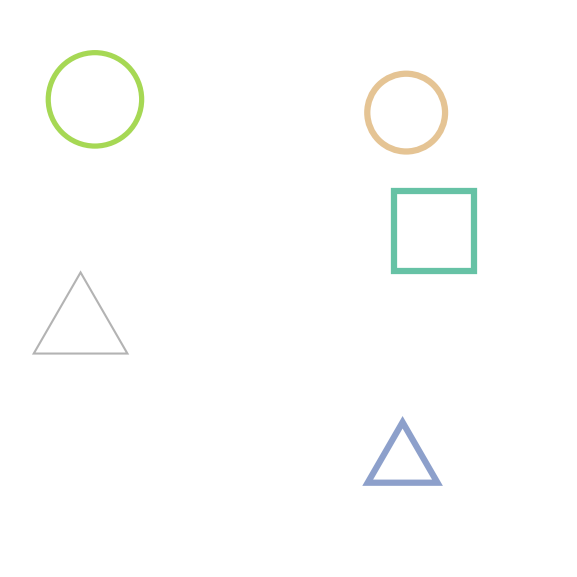[{"shape": "square", "thickness": 3, "radius": 0.34, "center": [0.752, 0.599]}, {"shape": "triangle", "thickness": 3, "radius": 0.35, "center": [0.697, 0.198]}, {"shape": "circle", "thickness": 2.5, "radius": 0.4, "center": [0.164, 0.827]}, {"shape": "circle", "thickness": 3, "radius": 0.34, "center": [0.703, 0.804]}, {"shape": "triangle", "thickness": 1, "radius": 0.47, "center": [0.14, 0.434]}]